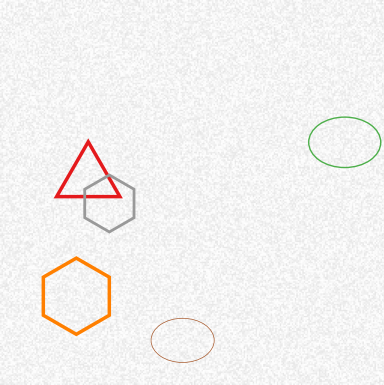[{"shape": "triangle", "thickness": 2.5, "radius": 0.47, "center": [0.229, 0.537]}, {"shape": "oval", "thickness": 1, "radius": 0.47, "center": [0.895, 0.63]}, {"shape": "hexagon", "thickness": 2.5, "radius": 0.49, "center": [0.198, 0.231]}, {"shape": "oval", "thickness": 0.5, "radius": 0.41, "center": [0.474, 0.116]}, {"shape": "hexagon", "thickness": 2, "radius": 0.37, "center": [0.284, 0.471]}]